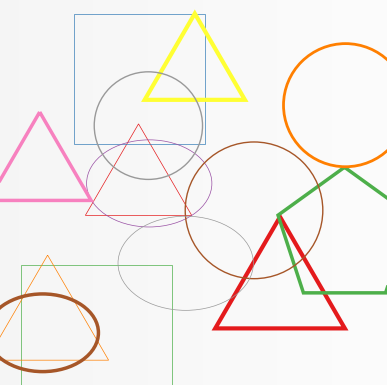[{"shape": "triangle", "thickness": 3, "radius": 0.97, "center": [0.723, 0.244]}, {"shape": "triangle", "thickness": 0.5, "radius": 0.79, "center": [0.357, 0.52]}, {"shape": "square", "thickness": 0.5, "radius": 0.84, "center": [0.361, 0.796]}, {"shape": "pentagon", "thickness": 2.5, "radius": 0.9, "center": [0.889, 0.385]}, {"shape": "square", "thickness": 0.5, "radius": 0.97, "center": [0.248, 0.118]}, {"shape": "oval", "thickness": 0.5, "radius": 0.81, "center": [0.385, 0.524]}, {"shape": "triangle", "thickness": 0.5, "radius": 0.91, "center": [0.123, 0.155]}, {"shape": "circle", "thickness": 2, "radius": 0.8, "center": [0.892, 0.727]}, {"shape": "triangle", "thickness": 3, "radius": 0.75, "center": [0.503, 0.815]}, {"shape": "circle", "thickness": 1, "radius": 0.89, "center": [0.656, 0.454]}, {"shape": "oval", "thickness": 2.5, "radius": 0.72, "center": [0.11, 0.136]}, {"shape": "triangle", "thickness": 2.5, "radius": 0.77, "center": [0.102, 0.556]}, {"shape": "circle", "thickness": 1, "radius": 0.7, "center": [0.383, 0.674]}, {"shape": "oval", "thickness": 0.5, "radius": 0.87, "center": [0.479, 0.316]}]